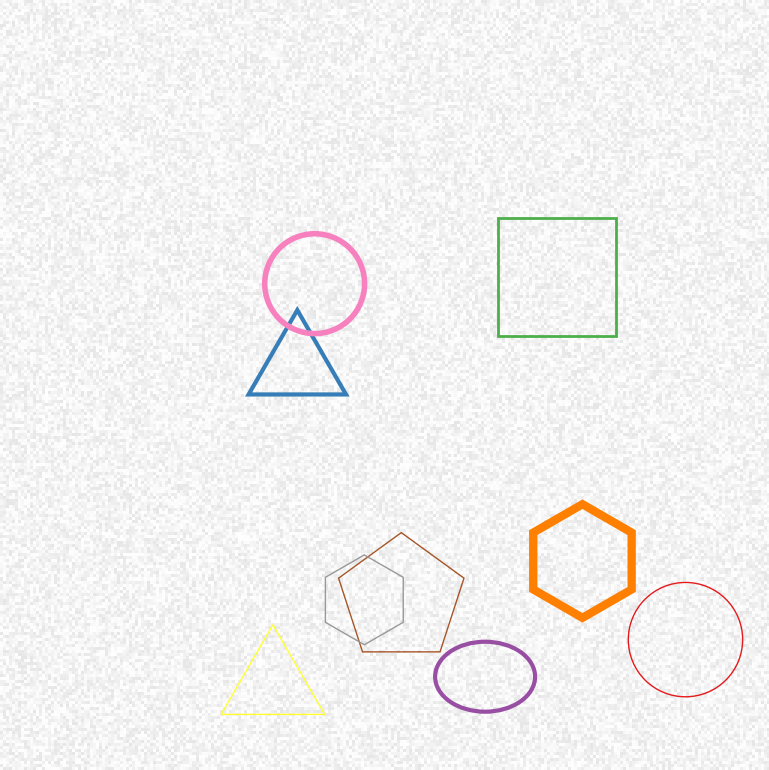[{"shape": "circle", "thickness": 0.5, "radius": 0.37, "center": [0.89, 0.169]}, {"shape": "triangle", "thickness": 1.5, "radius": 0.37, "center": [0.386, 0.524]}, {"shape": "square", "thickness": 1, "radius": 0.38, "center": [0.724, 0.641]}, {"shape": "oval", "thickness": 1.5, "radius": 0.32, "center": [0.63, 0.121]}, {"shape": "hexagon", "thickness": 3, "radius": 0.37, "center": [0.756, 0.271]}, {"shape": "triangle", "thickness": 0.5, "radius": 0.39, "center": [0.354, 0.111]}, {"shape": "pentagon", "thickness": 0.5, "radius": 0.43, "center": [0.521, 0.223]}, {"shape": "circle", "thickness": 2, "radius": 0.32, "center": [0.409, 0.632]}, {"shape": "hexagon", "thickness": 0.5, "radius": 0.29, "center": [0.473, 0.221]}]